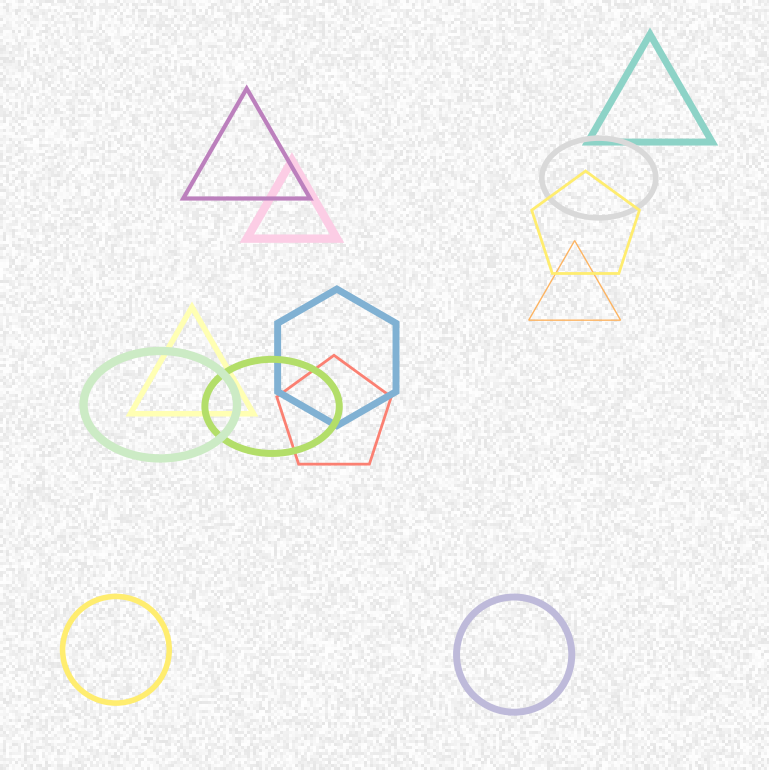[{"shape": "triangle", "thickness": 2.5, "radius": 0.47, "center": [0.844, 0.862]}, {"shape": "triangle", "thickness": 2, "radius": 0.46, "center": [0.249, 0.509]}, {"shape": "circle", "thickness": 2.5, "radius": 0.37, "center": [0.668, 0.15]}, {"shape": "pentagon", "thickness": 1, "radius": 0.39, "center": [0.434, 0.46]}, {"shape": "hexagon", "thickness": 2.5, "radius": 0.44, "center": [0.437, 0.536]}, {"shape": "triangle", "thickness": 0.5, "radius": 0.34, "center": [0.746, 0.619]}, {"shape": "oval", "thickness": 2.5, "radius": 0.44, "center": [0.353, 0.472]}, {"shape": "triangle", "thickness": 3, "radius": 0.34, "center": [0.379, 0.724]}, {"shape": "oval", "thickness": 2, "radius": 0.37, "center": [0.778, 0.769]}, {"shape": "triangle", "thickness": 1.5, "radius": 0.48, "center": [0.32, 0.79]}, {"shape": "oval", "thickness": 3, "radius": 0.5, "center": [0.208, 0.474]}, {"shape": "pentagon", "thickness": 1, "radius": 0.37, "center": [0.76, 0.704]}, {"shape": "circle", "thickness": 2, "radius": 0.35, "center": [0.151, 0.156]}]